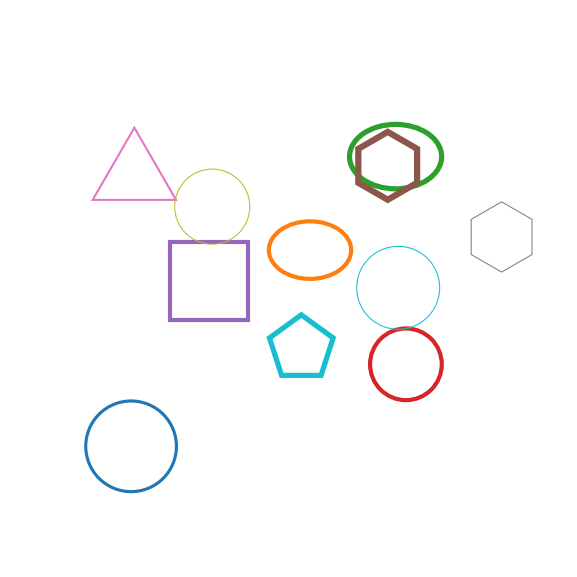[{"shape": "circle", "thickness": 1.5, "radius": 0.39, "center": [0.227, 0.226]}, {"shape": "oval", "thickness": 2, "radius": 0.36, "center": [0.537, 0.566]}, {"shape": "oval", "thickness": 2.5, "radius": 0.4, "center": [0.685, 0.728]}, {"shape": "circle", "thickness": 2, "radius": 0.31, "center": [0.703, 0.368]}, {"shape": "square", "thickness": 2, "radius": 0.34, "center": [0.362, 0.513]}, {"shape": "hexagon", "thickness": 3, "radius": 0.29, "center": [0.671, 0.712]}, {"shape": "triangle", "thickness": 1, "radius": 0.42, "center": [0.233, 0.695]}, {"shape": "hexagon", "thickness": 0.5, "radius": 0.3, "center": [0.869, 0.589]}, {"shape": "circle", "thickness": 0.5, "radius": 0.33, "center": [0.367, 0.641]}, {"shape": "circle", "thickness": 0.5, "radius": 0.36, "center": [0.689, 0.501]}, {"shape": "pentagon", "thickness": 2.5, "radius": 0.29, "center": [0.522, 0.396]}]